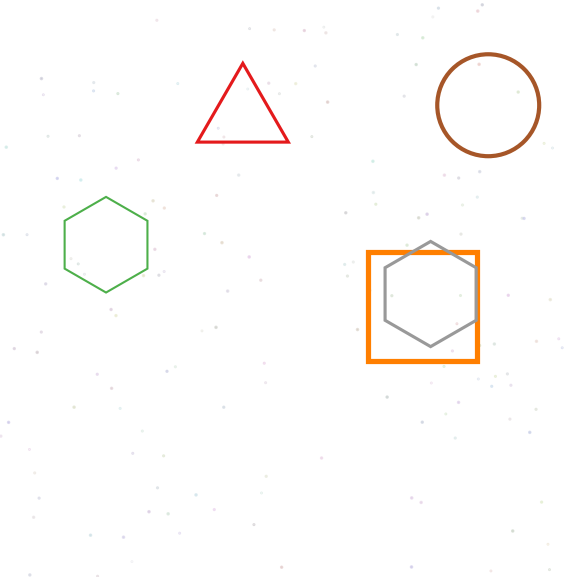[{"shape": "triangle", "thickness": 1.5, "radius": 0.45, "center": [0.42, 0.799]}, {"shape": "hexagon", "thickness": 1, "radius": 0.41, "center": [0.184, 0.575]}, {"shape": "square", "thickness": 2.5, "radius": 0.47, "center": [0.732, 0.469]}, {"shape": "circle", "thickness": 2, "radius": 0.44, "center": [0.845, 0.817]}, {"shape": "hexagon", "thickness": 1.5, "radius": 0.46, "center": [0.746, 0.49]}]